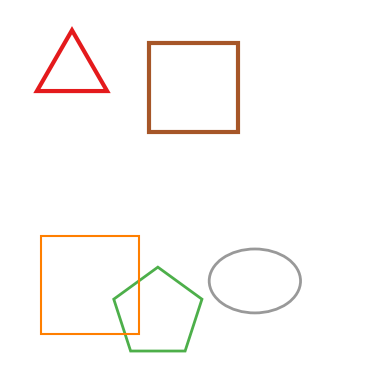[{"shape": "triangle", "thickness": 3, "radius": 0.53, "center": [0.187, 0.816]}, {"shape": "pentagon", "thickness": 2, "radius": 0.6, "center": [0.41, 0.186]}, {"shape": "square", "thickness": 1.5, "radius": 0.64, "center": [0.234, 0.26]}, {"shape": "square", "thickness": 3, "radius": 0.58, "center": [0.503, 0.773]}, {"shape": "oval", "thickness": 2, "radius": 0.59, "center": [0.662, 0.27]}]